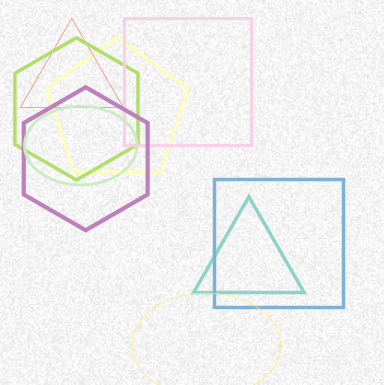[{"shape": "triangle", "thickness": 2.5, "radius": 0.83, "center": [0.646, 0.323]}, {"shape": "pentagon", "thickness": 2, "radius": 0.96, "center": [0.305, 0.71]}, {"shape": "triangle", "thickness": 0.5, "radius": 0.77, "center": [0.187, 0.798]}, {"shape": "square", "thickness": 2.5, "radius": 0.83, "center": [0.723, 0.369]}, {"shape": "hexagon", "thickness": 2.5, "radius": 0.92, "center": [0.199, 0.717]}, {"shape": "square", "thickness": 2, "radius": 0.82, "center": [0.488, 0.788]}, {"shape": "hexagon", "thickness": 3, "radius": 0.93, "center": [0.223, 0.588]}, {"shape": "oval", "thickness": 2, "radius": 0.73, "center": [0.21, 0.622]}, {"shape": "oval", "thickness": 0.5, "radius": 0.96, "center": [0.536, 0.104]}]